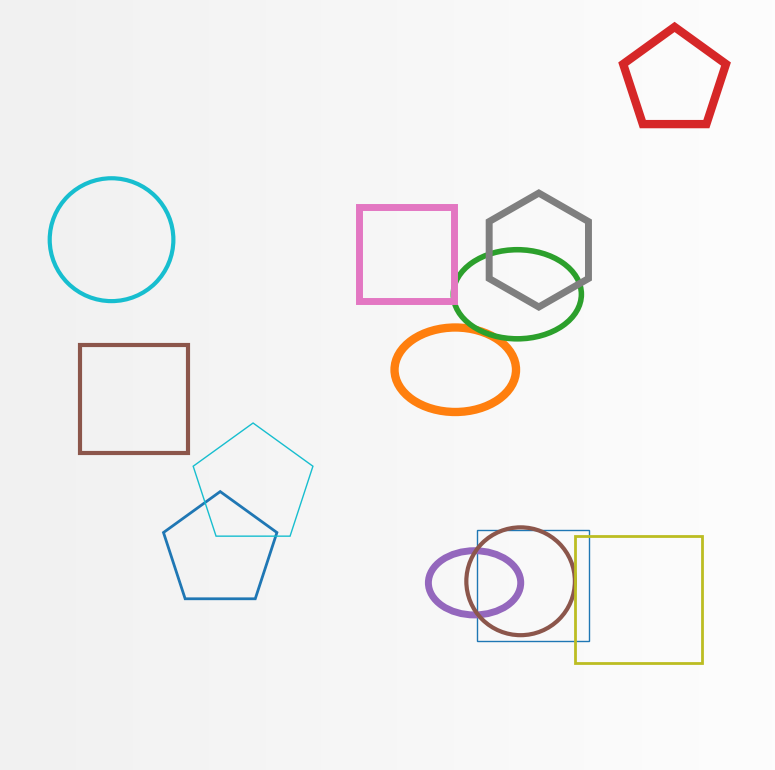[{"shape": "square", "thickness": 0.5, "radius": 0.36, "center": [0.688, 0.239]}, {"shape": "pentagon", "thickness": 1, "radius": 0.38, "center": [0.284, 0.285]}, {"shape": "oval", "thickness": 3, "radius": 0.39, "center": [0.587, 0.52]}, {"shape": "oval", "thickness": 2, "radius": 0.41, "center": [0.668, 0.618]}, {"shape": "pentagon", "thickness": 3, "radius": 0.35, "center": [0.87, 0.895]}, {"shape": "oval", "thickness": 2.5, "radius": 0.3, "center": [0.612, 0.243]}, {"shape": "circle", "thickness": 1.5, "radius": 0.35, "center": [0.672, 0.245]}, {"shape": "square", "thickness": 1.5, "radius": 0.35, "center": [0.173, 0.482]}, {"shape": "square", "thickness": 2.5, "radius": 0.31, "center": [0.525, 0.671]}, {"shape": "hexagon", "thickness": 2.5, "radius": 0.37, "center": [0.695, 0.675]}, {"shape": "square", "thickness": 1, "radius": 0.41, "center": [0.824, 0.221]}, {"shape": "pentagon", "thickness": 0.5, "radius": 0.41, "center": [0.327, 0.369]}, {"shape": "circle", "thickness": 1.5, "radius": 0.4, "center": [0.144, 0.689]}]